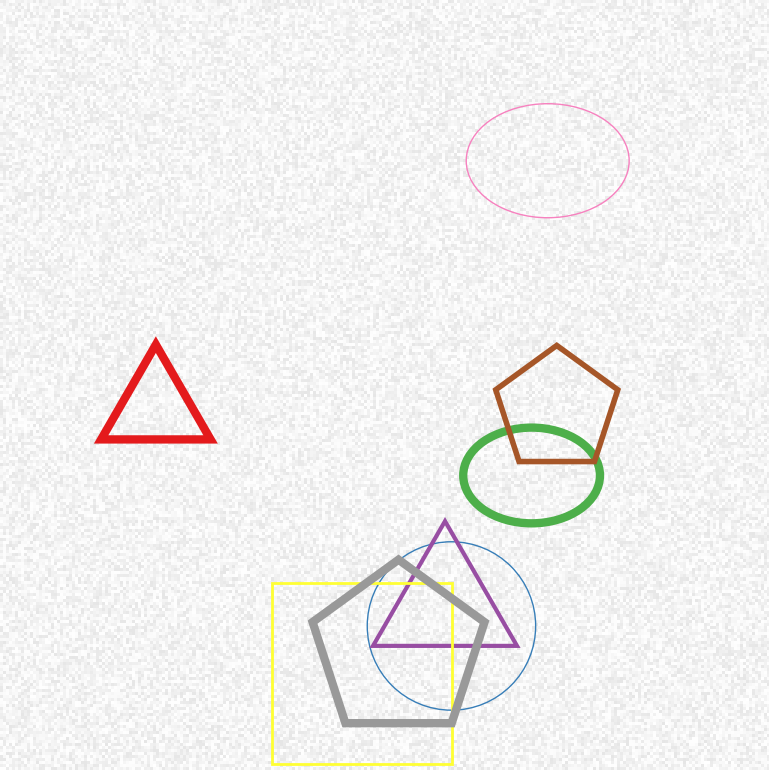[{"shape": "triangle", "thickness": 3, "radius": 0.41, "center": [0.202, 0.47]}, {"shape": "circle", "thickness": 0.5, "radius": 0.55, "center": [0.586, 0.187]}, {"shape": "oval", "thickness": 3, "radius": 0.44, "center": [0.69, 0.383]}, {"shape": "triangle", "thickness": 1.5, "radius": 0.54, "center": [0.578, 0.215]}, {"shape": "square", "thickness": 1, "radius": 0.59, "center": [0.47, 0.126]}, {"shape": "pentagon", "thickness": 2, "radius": 0.42, "center": [0.723, 0.468]}, {"shape": "oval", "thickness": 0.5, "radius": 0.53, "center": [0.711, 0.791]}, {"shape": "pentagon", "thickness": 3, "radius": 0.59, "center": [0.518, 0.156]}]